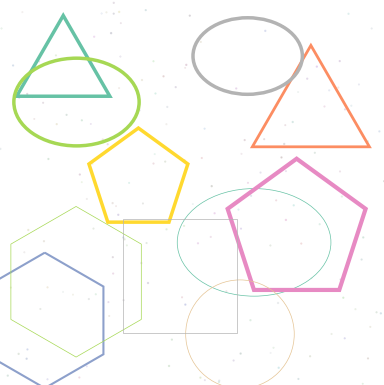[{"shape": "triangle", "thickness": 2.5, "radius": 0.7, "center": [0.164, 0.82]}, {"shape": "oval", "thickness": 0.5, "radius": 1.0, "center": [0.66, 0.37]}, {"shape": "triangle", "thickness": 2, "radius": 0.88, "center": [0.807, 0.706]}, {"shape": "hexagon", "thickness": 1.5, "radius": 0.88, "center": [0.116, 0.168]}, {"shape": "pentagon", "thickness": 3, "radius": 0.94, "center": [0.77, 0.399]}, {"shape": "hexagon", "thickness": 0.5, "radius": 0.98, "center": [0.198, 0.268]}, {"shape": "oval", "thickness": 2.5, "radius": 0.81, "center": [0.199, 0.735]}, {"shape": "pentagon", "thickness": 2.5, "radius": 0.68, "center": [0.359, 0.532]}, {"shape": "circle", "thickness": 0.5, "radius": 0.7, "center": [0.623, 0.132]}, {"shape": "square", "thickness": 0.5, "radius": 0.74, "center": [0.467, 0.283]}, {"shape": "oval", "thickness": 2.5, "radius": 0.71, "center": [0.643, 0.854]}]